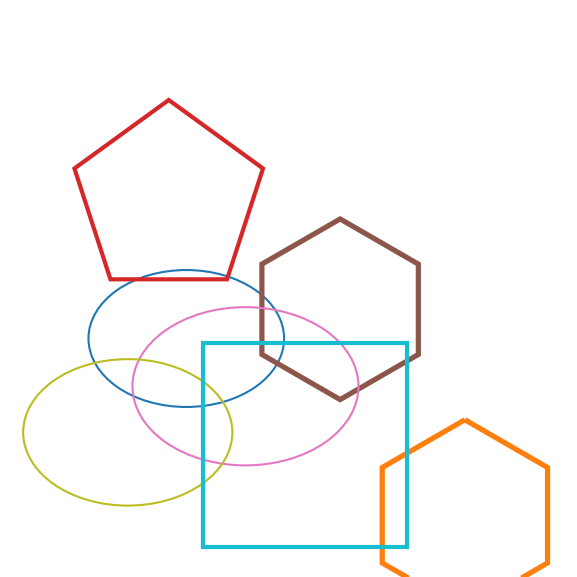[{"shape": "oval", "thickness": 1, "radius": 0.85, "center": [0.323, 0.413]}, {"shape": "hexagon", "thickness": 2.5, "radius": 0.83, "center": [0.805, 0.107]}, {"shape": "pentagon", "thickness": 2, "radius": 0.86, "center": [0.292, 0.654]}, {"shape": "hexagon", "thickness": 2.5, "radius": 0.78, "center": [0.589, 0.464]}, {"shape": "oval", "thickness": 1, "radius": 0.98, "center": [0.425, 0.33]}, {"shape": "oval", "thickness": 1, "radius": 0.91, "center": [0.221, 0.25]}, {"shape": "square", "thickness": 2, "radius": 0.88, "center": [0.528, 0.228]}]